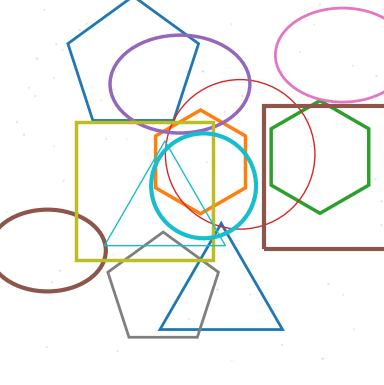[{"shape": "triangle", "thickness": 2, "radius": 0.92, "center": [0.575, 0.236]}, {"shape": "pentagon", "thickness": 2, "radius": 0.89, "center": [0.346, 0.831]}, {"shape": "hexagon", "thickness": 2.5, "radius": 0.67, "center": [0.521, 0.58]}, {"shape": "hexagon", "thickness": 2.5, "radius": 0.73, "center": [0.831, 0.592]}, {"shape": "circle", "thickness": 1, "radius": 0.97, "center": [0.624, 0.599]}, {"shape": "oval", "thickness": 2.5, "radius": 0.91, "center": [0.467, 0.782]}, {"shape": "oval", "thickness": 3, "radius": 0.76, "center": [0.123, 0.349]}, {"shape": "square", "thickness": 3, "radius": 0.93, "center": [0.871, 0.539]}, {"shape": "oval", "thickness": 2, "radius": 0.87, "center": [0.89, 0.857]}, {"shape": "pentagon", "thickness": 2, "radius": 0.76, "center": [0.424, 0.246]}, {"shape": "square", "thickness": 2.5, "radius": 0.89, "center": [0.375, 0.504]}, {"shape": "circle", "thickness": 3, "radius": 0.68, "center": [0.529, 0.517]}, {"shape": "triangle", "thickness": 1, "radius": 0.91, "center": [0.428, 0.453]}]